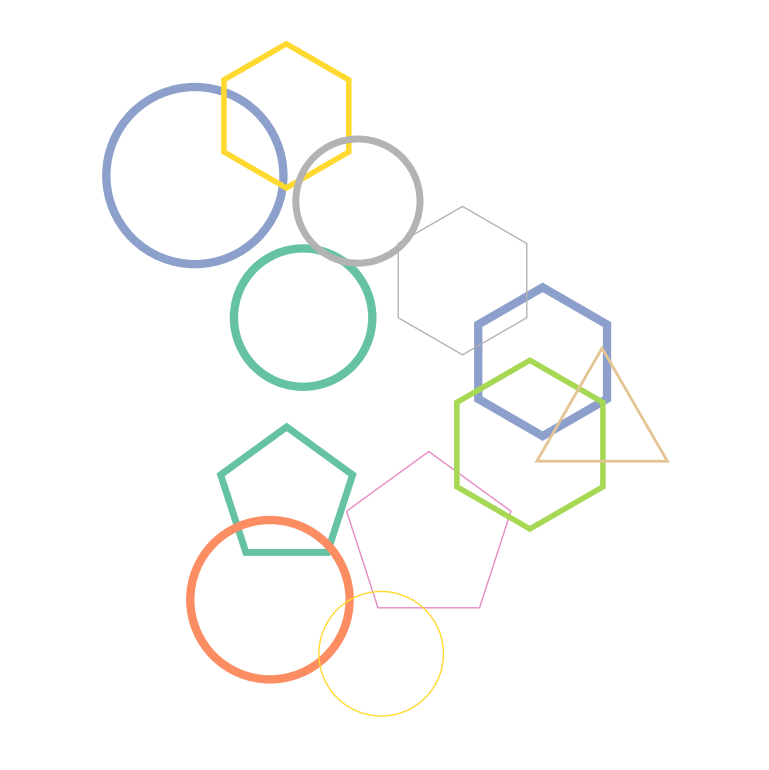[{"shape": "pentagon", "thickness": 2.5, "radius": 0.45, "center": [0.372, 0.356]}, {"shape": "circle", "thickness": 3, "radius": 0.45, "center": [0.394, 0.588]}, {"shape": "circle", "thickness": 3, "radius": 0.52, "center": [0.351, 0.221]}, {"shape": "circle", "thickness": 3, "radius": 0.58, "center": [0.253, 0.772]}, {"shape": "hexagon", "thickness": 3, "radius": 0.48, "center": [0.705, 0.53]}, {"shape": "pentagon", "thickness": 0.5, "radius": 0.56, "center": [0.557, 0.301]}, {"shape": "hexagon", "thickness": 2, "radius": 0.55, "center": [0.688, 0.423]}, {"shape": "circle", "thickness": 0.5, "radius": 0.4, "center": [0.495, 0.151]}, {"shape": "hexagon", "thickness": 2, "radius": 0.47, "center": [0.372, 0.849]}, {"shape": "triangle", "thickness": 1, "radius": 0.49, "center": [0.782, 0.45]}, {"shape": "circle", "thickness": 2.5, "radius": 0.4, "center": [0.465, 0.739]}, {"shape": "hexagon", "thickness": 0.5, "radius": 0.48, "center": [0.601, 0.636]}]